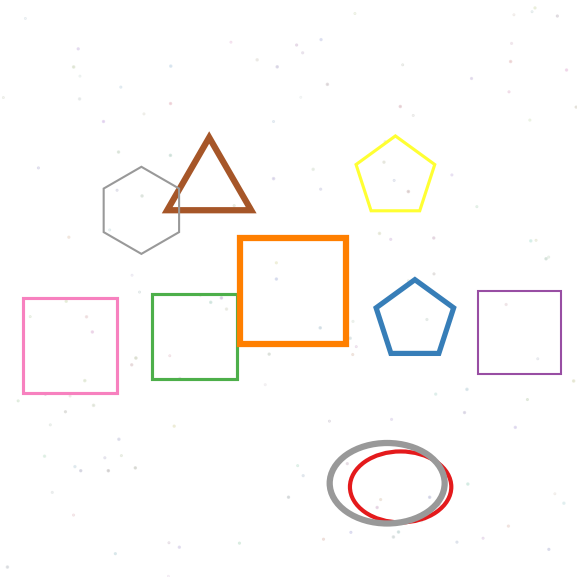[{"shape": "oval", "thickness": 2, "radius": 0.44, "center": [0.694, 0.156]}, {"shape": "pentagon", "thickness": 2.5, "radius": 0.35, "center": [0.718, 0.444]}, {"shape": "square", "thickness": 1.5, "radius": 0.36, "center": [0.337, 0.417]}, {"shape": "square", "thickness": 1, "radius": 0.36, "center": [0.899, 0.423]}, {"shape": "square", "thickness": 3, "radius": 0.46, "center": [0.507, 0.495]}, {"shape": "pentagon", "thickness": 1.5, "radius": 0.36, "center": [0.685, 0.692]}, {"shape": "triangle", "thickness": 3, "radius": 0.42, "center": [0.362, 0.677]}, {"shape": "square", "thickness": 1.5, "radius": 0.41, "center": [0.121, 0.401]}, {"shape": "hexagon", "thickness": 1, "radius": 0.38, "center": [0.245, 0.635]}, {"shape": "oval", "thickness": 3, "radius": 0.5, "center": [0.67, 0.162]}]